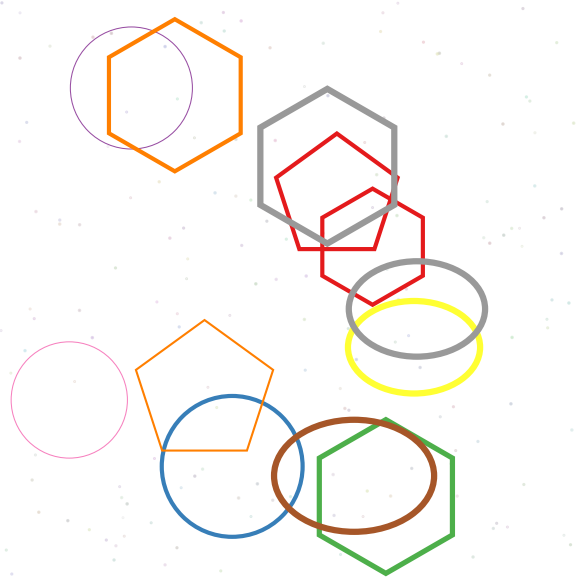[{"shape": "pentagon", "thickness": 2, "radius": 0.55, "center": [0.583, 0.657]}, {"shape": "hexagon", "thickness": 2, "radius": 0.5, "center": [0.645, 0.572]}, {"shape": "circle", "thickness": 2, "radius": 0.61, "center": [0.402, 0.192]}, {"shape": "hexagon", "thickness": 2.5, "radius": 0.67, "center": [0.668, 0.139]}, {"shape": "circle", "thickness": 0.5, "radius": 0.53, "center": [0.228, 0.847]}, {"shape": "hexagon", "thickness": 2, "radius": 0.66, "center": [0.303, 0.834]}, {"shape": "pentagon", "thickness": 1, "radius": 0.62, "center": [0.354, 0.32]}, {"shape": "oval", "thickness": 3, "radius": 0.57, "center": [0.717, 0.398]}, {"shape": "oval", "thickness": 3, "radius": 0.69, "center": [0.613, 0.175]}, {"shape": "circle", "thickness": 0.5, "radius": 0.5, "center": [0.12, 0.307]}, {"shape": "oval", "thickness": 3, "radius": 0.59, "center": [0.722, 0.464]}, {"shape": "hexagon", "thickness": 3, "radius": 0.67, "center": [0.567, 0.711]}]